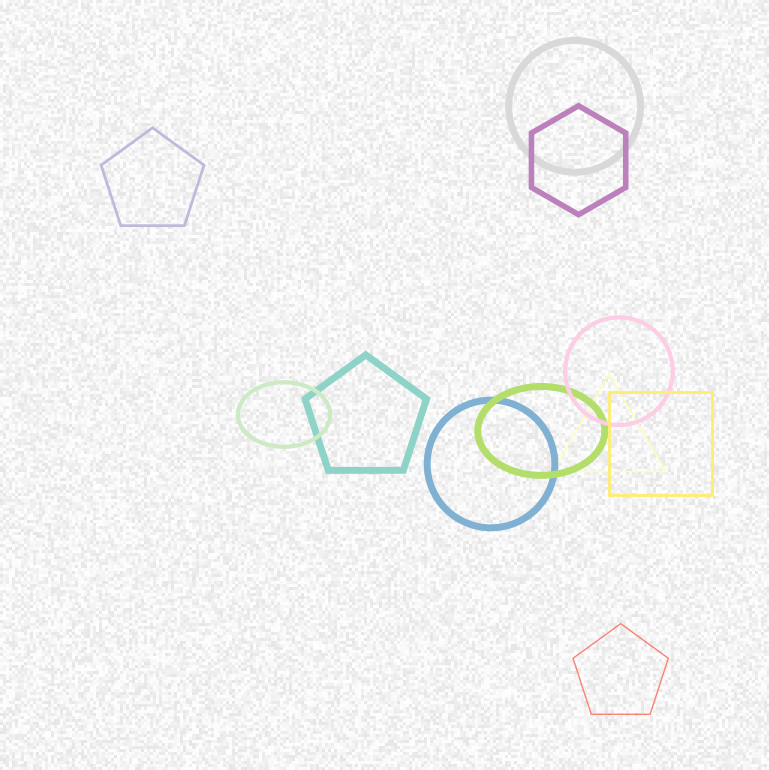[{"shape": "pentagon", "thickness": 2.5, "radius": 0.41, "center": [0.475, 0.456]}, {"shape": "triangle", "thickness": 0.5, "radius": 0.42, "center": [0.791, 0.43]}, {"shape": "pentagon", "thickness": 1, "radius": 0.35, "center": [0.198, 0.764]}, {"shape": "pentagon", "thickness": 0.5, "radius": 0.33, "center": [0.806, 0.125]}, {"shape": "circle", "thickness": 2.5, "radius": 0.41, "center": [0.638, 0.397]}, {"shape": "oval", "thickness": 2.5, "radius": 0.41, "center": [0.703, 0.44]}, {"shape": "circle", "thickness": 1.5, "radius": 0.35, "center": [0.804, 0.518]}, {"shape": "circle", "thickness": 2.5, "radius": 0.43, "center": [0.746, 0.862]}, {"shape": "hexagon", "thickness": 2, "radius": 0.35, "center": [0.751, 0.792]}, {"shape": "oval", "thickness": 1.5, "radius": 0.3, "center": [0.369, 0.462]}, {"shape": "square", "thickness": 1, "radius": 0.33, "center": [0.858, 0.424]}]